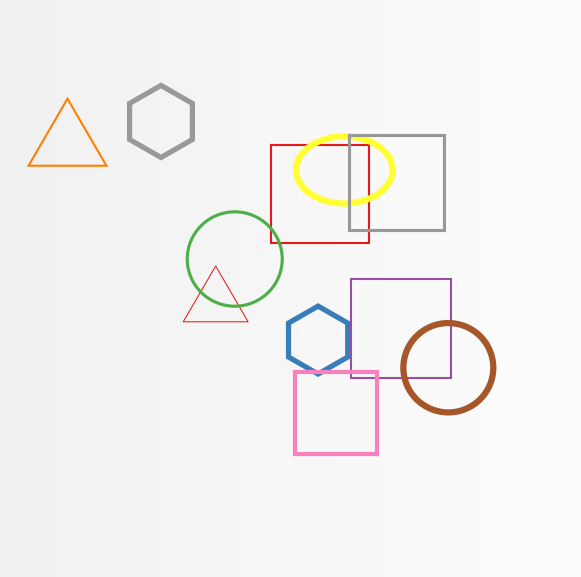[{"shape": "triangle", "thickness": 0.5, "radius": 0.32, "center": [0.371, 0.474]}, {"shape": "square", "thickness": 1, "radius": 0.42, "center": [0.55, 0.663]}, {"shape": "hexagon", "thickness": 2.5, "radius": 0.29, "center": [0.547, 0.41]}, {"shape": "circle", "thickness": 1.5, "radius": 0.41, "center": [0.404, 0.551]}, {"shape": "square", "thickness": 1, "radius": 0.43, "center": [0.69, 0.43]}, {"shape": "triangle", "thickness": 1, "radius": 0.39, "center": [0.116, 0.751]}, {"shape": "oval", "thickness": 3, "radius": 0.42, "center": [0.592, 0.705]}, {"shape": "circle", "thickness": 3, "radius": 0.39, "center": [0.771, 0.362]}, {"shape": "square", "thickness": 2, "radius": 0.35, "center": [0.578, 0.284]}, {"shape": "square", "thickness": 1.5, "radius": 0.41, "center": [0.682, 0.683]}, {"shape": "hexagon", "thickness": 2.5, "radius": 0.31, "center": [0.277, 0.789]}]